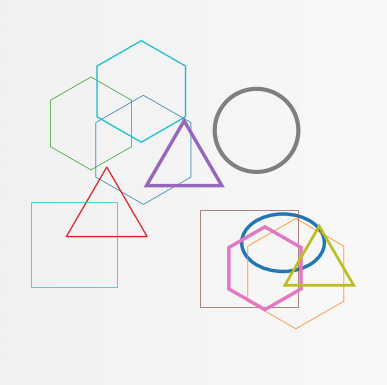[{"shape": "hexagon", "thickness": 0.5, "radius": 0.71, "center": [0.37, 0.611]}, {"shape": "oval", "thickness": 2.5, "radius": 0.53, "center": [0.73, 0.37]}, {"shape": "hexagon", "thickness": 0.5, "radius": 0.72, "center": [0.763, 0.289]}, {"shape": "hexagon", "thickness": 0.5, "radius": 0.6, "center": [0.235, 0.679]}, {"shape": "triangle", "thickness": 1, "radius": 0.6, "center": [0.276, 0.446]}, {"shape": "triangle", "thickness": 2.5, "radius": 0.56, "center": [0.475, 0.574]}, {"shape": "square", "thickness": 0.5, "radius": 0.63, "center": [0.643, 0.33]}, {"shape": "hexagon", "thickness": 2.5, "radius": 0.54, "center": [0.684, 0.303]}, {"shape": "circle", "thickness": 3, "radius": 0.54, "center": [0.662, 0.661]}, {"shape": "triangle", "thickness": 2, "radius": 0.51, "center": [0.824, 0.31]}, {"shape": "hexagon", "thickness": 1, "radius": 0.66, "center": [0.365, 0.763]}, {"shape": "square", "thickness": 0.5, "radius": 0.55, "center": [0.191, 0.366]}]